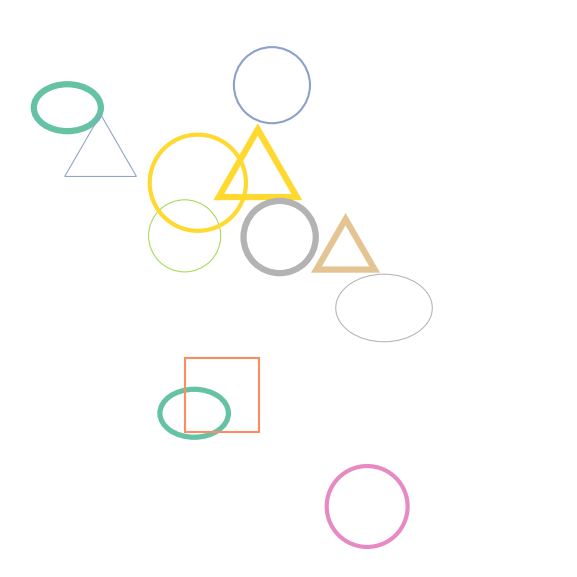[{"shape": "oval", "thickness": 3, "radius": 0.29, "center": [0.117, 0.813]}, {"shape": "oval", "thickness": 2.5, "radius": 0.3, "center": [0.336, 0.284]}, {"shape": "square", "thickness": 1, "radius": 0.32, "center": [0.384, 0.316]}, {"shape": "circle", "thickness": 1, "radius": 0.33, "center": [0.471, 0.852]}, {"shape": "triangle", "thickness": 0.5, "radius": 0.36, "center": [0.174, 0.729]}, {"shape": "circle", "thickness": 2, "radius": 0.35, "center": [0.636, 0.122]}, {"shape": "circle", "thickness": 0.5, "radius": 0.31, "center": [0.32, 0.591]}, {"shape": "triangle", "thickness": 3, "radius": 0.39, "center": [0.446, 0.697]}, {"shape": "circle", "thickness": 2, "radius": 0.42, "center": [0.343, 0.683]}, {"shape": "triangle", "thickness": 3, "radius": 0.29, "center": [0.598, 0.561]}, {"shape": "oval", "thickness": 0.5, "radius": 0.42, "center": [0.665, 0.466]}, {"shape": "circle", "thickness": 3, "radius": 0.31, "center": [0.484, 0.589]}]